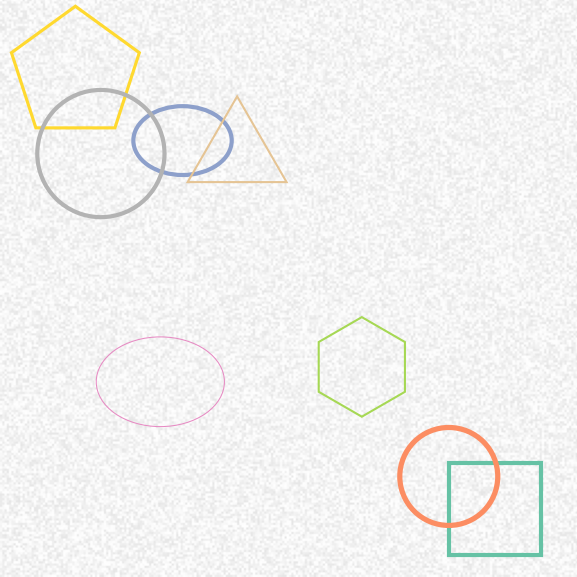[{"shape": "square", "thickness": 2, "radius": 0.4, "center": [0.857, 0.117]}, {"shape": "circle", "thickness": 2.5, "radius": 0.42, "center": [0.777, 0.174]}, {"shape": "oval", "thickness": 2, "radius": 0.43, "center": [0.316, 0.756]}, {"shape": "oval", "thickness": 0.5, "radius": 0.55, "center": [0.278, 0.338]}, {"shape": "hexagon", "thickness": 1, "radius": 0.43, "center": [0.627, 0.364]}, {"shape": "pentagon", "thickness": 1.5, "radius": 0.58, "center": [0.131, 0.872]}, {"shape": "triangle", "thickness": 1, "radius": 0.49, "center": [0.411, 0.733]}, {"shape": "circle", "thickness": 2, "radius": 0.55, "center": [0.175, 0.733]}]